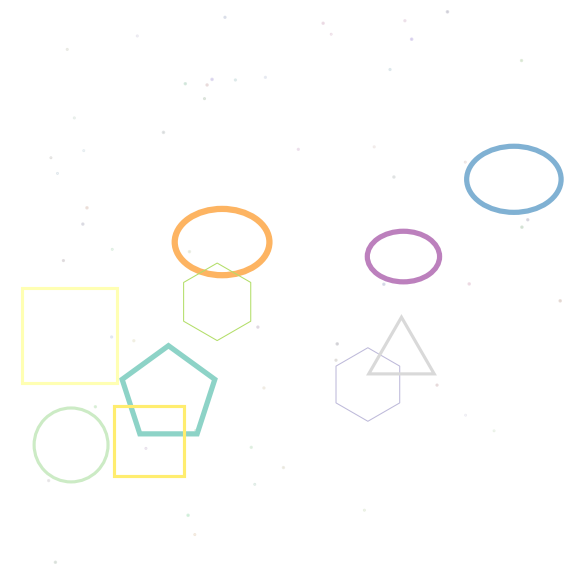[{"shape": "pentagon", "thickness": 2.5, "radius": 0.42, "center": [0.292, 0.316]}, {"shape": "square", "thickness": 1.5, "radius": 0.41, "center": [0.12, 0.418]}, {"shape": "hexagon", "thickness": 0.5, "radius": 0.32, "center": [0.637, 0.333]}, {"shape": "oval", "thickness": 2.5, "radius": 0.41, "center": [0.89, 0.689]}, {"shape": "oval", "thickness": 3, "radius": 0.41, "center": [0.385, 0.58]}, {"shape": "hexagon", "thickness": 0.5, "radius": 0.34, "center": [0.376, 0.476]}, {"shape": "triangle", "thickness": 1.5, "radius": 0.33, "center": [0.695, 0.384]}, {"shape": "oval", "thickness": 2.5, "radius": 0.31, "center": [0.699, 0.555]}, {"shape": "circle", "thickness": 1.5, "radius": 0.32, "center": [0.123, 0.229]}, {"shape": "square", "thickness": 1.5, "radius": 0.3, "center": [0.259, 0.235]}]